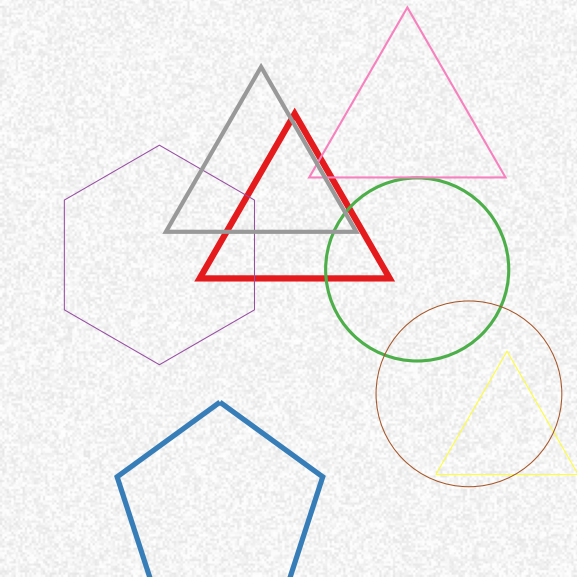[{"shape": "triangle", "thickness": 3, "radius": 0.95, "center": [0.51, 0.612]}, {"shape": "pentagon", "thickness": 2.5, "radius": 0.94, "center": [0.381, 0.116]}, {"shape": "circle", "thickness": 1.5, "radius": 0.79, "center": [0.722, 0.533]}, {"shape": "hexagon", "thickness": 0.5, "radius": 0.95, "center": [0.276, 0.558]}, {"shape": "triangle", "thickness": 0.5, "radius": 0.71, "center": [0.878, 0.249]}, {"shape": "circle", "thickness": 0.5, "radius": 0.8, "center": [0.812, 0.317]}, {"shape": "triangle", "thickness": 1, "radius": 0.98, "center": [0.705, 0.79]}, {"shape": "triangle", "thickness": 2, "radius": 0.95, "center": [0.452, 0.693]}]